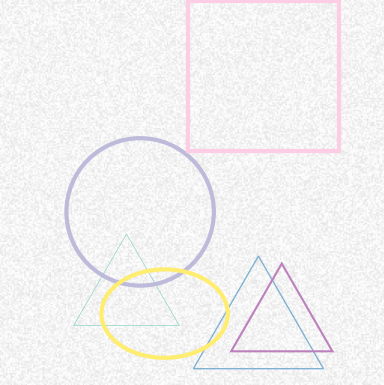[{"shape": "triangle", "thickness": 0.5, "radius": 0.79, "center": [0.329, 0.234]}, {"shape": "circle", "thickness": 3, "radius": 0.96, "center": [0.364, 0.45]}, {"shape": "triangle", "thickness": 1, "radius": 0.98, "center": [0.671, 0.14]}, {"shape": "square", "thickness": 3, "radius": 0.98, "center": [0.684, 0.803]}, {"shape": "triangle", "thickness": 1.5, "radius": 0.76, "center": [0.732, 0.163]}, {"shape": "oval", "thickness": 3, "radius": 0.82, "center": [0.428, 0.185]}]